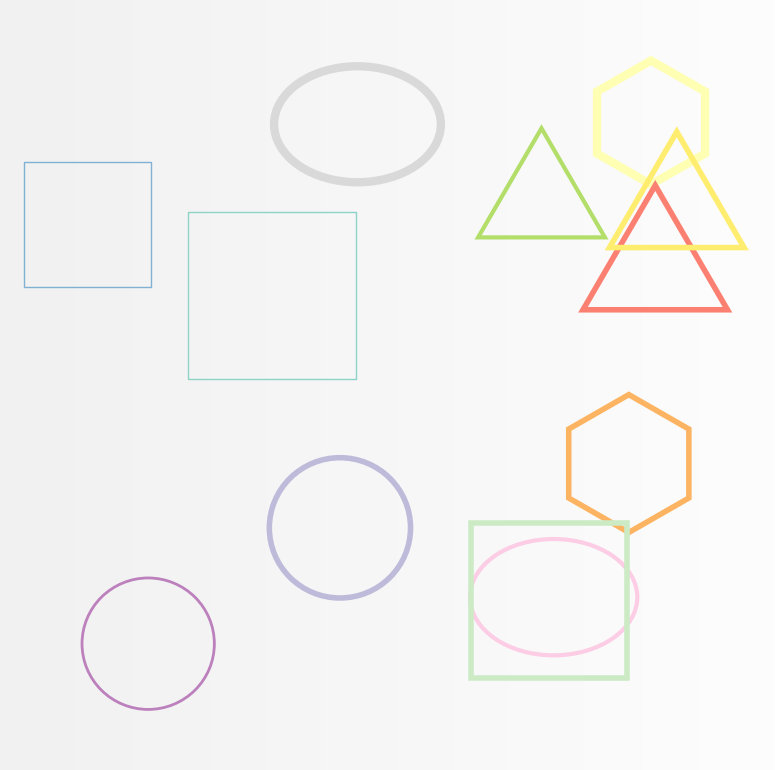[{"shape": "square", "thickness": 0.5, "radius": 0.54, "center": [0.351, 0.616]}, {"shape": "hexagon", "thickness": 3, "radius": 0.4, "center": [0.84, 0.841]}, {"shape": "circle", "thickness": 2, "radius": 0.46, "center": [0.439, 0.314]}, {"shape": "triangle", "thickness": 2, "radius": 0.54, "center": [0.845, 0.652]}, {"shape": "square", "thickness": 0.5, "radius": 0.41, "center": [0.113, 0.708]}, {"shape": "hexagon", "thickness": 2, "radius": 0.45, "center": [0.811, 0.398]}, {"shape": "triangle", "thickness": 1.5, "radius": 0.47, "center": [0.699, 0.739]}, {"shape": "oval", "thickness": 1.5, "radius": 0.54, "center": [0.714, 0.224]}, {"shape": "oval", "thickness": 3, "radius": 0.54, "center": [0.461, 0.839]}, {"shape": "circle", "thickness": 1, "radius": 0.43, "center": [0.191, 0.164]}, {"shape": "square", "thickness": 2, "radius": 0.5, "center": [0.709, 0.221]}, {"shape": "triangle", "thickness": 2, "radius": 0.5, "center": [0.873, 0.729]}]